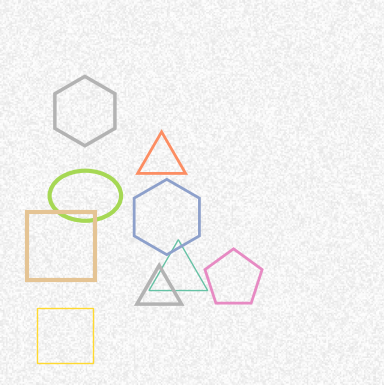[{"shape": "triangle", "thickness": 1, "radius": 0.44, "center": [0.463, 0.289]}, {"shape": "triangle", "thickness": 2, "radius": 0.36, "center": [0.42, 0.586]}, {"shape": "hexagon", "thickness": 2, "radius": 0.49, "center": [0.433, 0.436]}, {"shape": "pentagon", "thickness": 2, "radius": 0.39, "center": [0.607, 0.276]}, {"shape": "oval", "thickness": 3, "radius": 0.46, "center": [0.222, 0.492]}, {"shape": "square", "thickness": 1, "radius": 0.36, "center": [0.168, 0.128]}, {"shape": "square", "thickness": 3, "radius": 0.44, "center": [0.159, 0.36]}, {"shape": "hexagon", "thickness": 2.5, "radius": 0.45, "center": [0.221, 0.712]}, {"shape": "triangle", "thickness": 2.5, "radius": 0.34, "center": [0.413, 0.244]}]